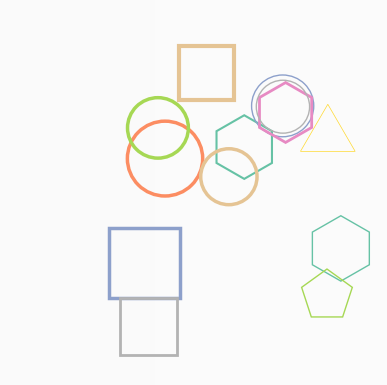[{"shape": "hexagon", "thickness": 1, "radius": 0.42, "center": [0.88, 0.355]}, {"shape": "hexagon", "thickness": 1.5, "radius": 0.41, "center": [0.63, 0.618]}, {"shape": "circle", "thickness": 2.5, "radius": 0.49, "center": [0.426, 0.588]}, {"shape": "circle", "thickness": 1, "radius": 0.4, "center": [0.729, 0.725]}, {"shape": "square", "thickness": 2.5, "radius": 0.45, "center": [0.373, 0.318]}, {"shape": "hexagon", "thickness": 2, "radius": 0.39, "center": [0.737, 0.708]}, {"shape": "circle", "thickness": 2.5, "radius": 0.39, "center": [0.408, 0.668]}, {"shape": "pentagon", "thickness": 1, "radius": 0.34, "center": [0.844, 0.232]}, {"shape": "triangle", "thickness": 0.5, "radius": 0.41, "center": [0.846, 0.648]}, {"shape": "circle", "thickness": 2.5, "radius": 0.36, "center": [0.591, 0.541]}, {"shape": "square", "thickness": 3, "radius": 0.35, "center": [0.532, 0.811]}, {"shape": "square", "thickness": 2, "radius": 0.37, "center": [0.383, 0.152]}, {"shape": "circle", "thickness": 1, "radius": 0.34, "center": [0.73, 0.723]}]